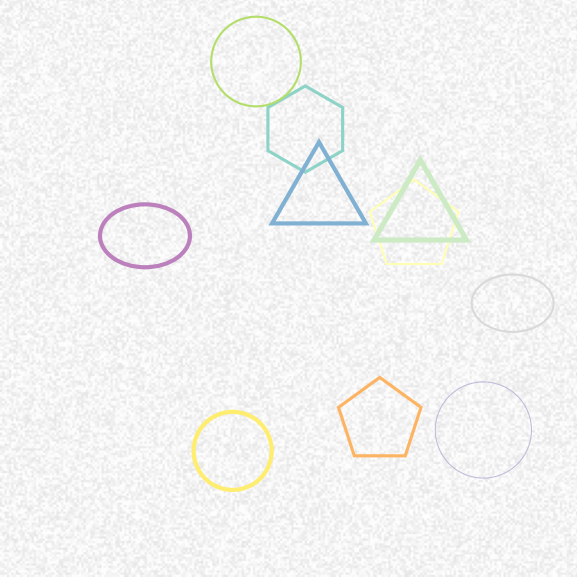[{"shape": "hexagon", "thickness": 1.5, "radius": 0.37, "center": [0.529, 0.776]}, {"shape": "pentagon", "thickness": 1, "radius": 0.4, "center": [0.717, 0.607]}, {"shape": "circle", "thickness": 0.5, "radius": 0.42, "center": [0.837, 0.255]}, {"shape": "triangle", "thickness": 2, "radius": 0.47, "center": [0.552, 0.659]}, {"shape": "pentagon", "thickness": 1.5, "radius": 0.38, "center": [0.658, 0.271]}, {"shape": "circle", "thickness": 1, "radius": 0.39, "center": [0.443, 0.893]}, {"shape": "oval", "thickness": 1, "radius": 0.36, "center": [0.888, 0.474]}, {"shape": "oval", "thickness": 2, "radius": 0.39, "center": [0.251, 0.591]}, {"shape": "triangle", "thickness": 2.5, "radius": 0.46, "center": [0.728, 0.63]}, {"shape": "circle", "thickness": 2, "radius": 0.34, "center": [0.403, 0.218]}]